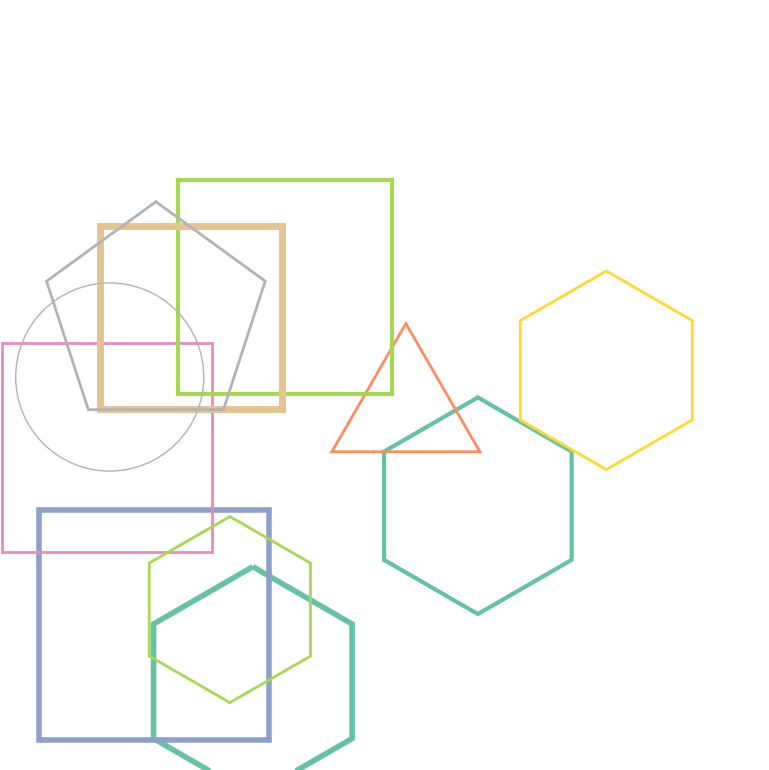[{"shape": "hexagon", "thickness": 1.5, "radius": 0.7, "center": [0.621, 0.343]}, {"shape": "hexagon", "thickness": 2, "radius": 0.74, "center": [0.328, 0.115]}, {"shape": "triangle", "thickness": 1, "radius": 0.55, "center": [0.527, 0.469]}, {"shape": "square", "thickness": 2, "radius": 0.75, "center": [0.2, 0.189]}, {"shape": "square", "thickness": 1, "radius": 0.68, "center": [0.139, 0.419]}, {"shape": "square", "thickness": 1.5, "radius": 0.69, "center": [0.37, 0.627]}, {"shape": "hexagon", "thickness": 1, "radius": 0.6, "center": [0.299, 0.208]}, {"shape": "hexagon", "thickness": 1, "radius": 0.64, "center": [0.787, 0.519]}, {"shape": "square", "thickness": 2.5, "radius": 0.59, "center": [0.248, 0.588]}, {"shape": "pentagon", "thickness": 1, "radius": 0.75, "center": [0.202, 0.589]}, {"shape": "circle", "thickness": 0.5, "radius": 0.61, "center": [0.143, 0.51]}]